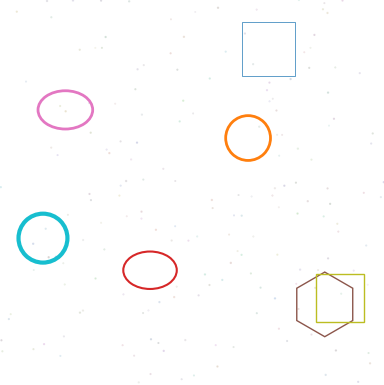[{"shape": "square", "thickness": 0.5, "radius": 0.35, "center": [0.697, 0.872]}, {"shape": "circle", "thickness": 2, "radius": 0.29, "center": [0.644, 0.641]}, {"shape": "oval", "thickness": 1.5, "radius": 0.35, "center": [0.39, 0.298]}, {"shape": "hexagon", "thickness": 1, "radius": 0.42, "center": [0.844, 0.209]}, {"shape": "oval", "thickness": 2, "radius": 0.36, "center": [0.17, 0.715]}, {"shape": "square", "thickness": 1, "radius": 0.31, "center": [0.882, 0.227]}, {"shape": "circle", "thickness": 3, "radius": 0.32, "center": [0.112, 0.381]}]